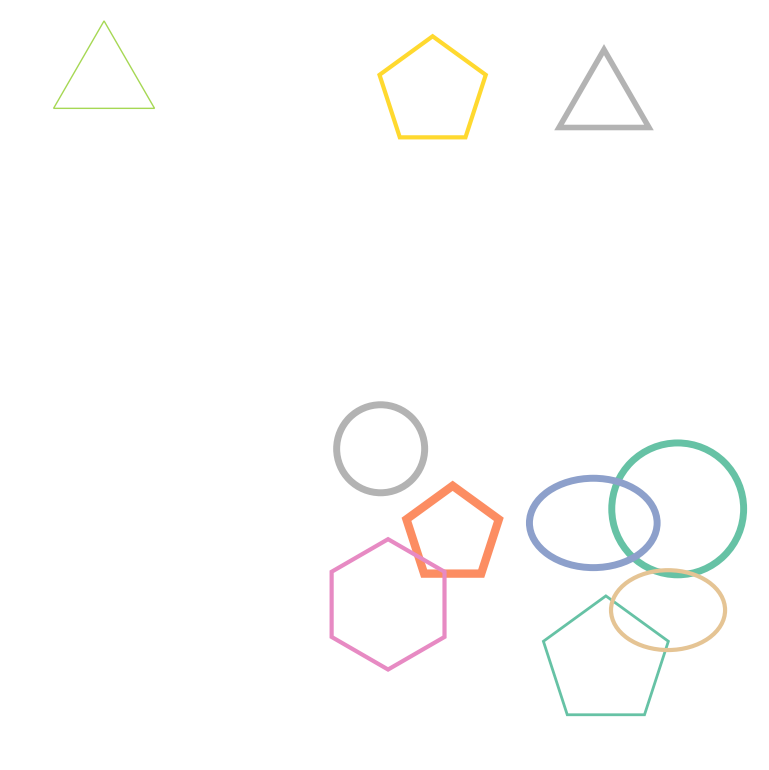[{"shape": "pentagon", "thickness": 1, "radius": 0.43, "center": [0.787, 0.141]}, {"shape": "circle", "thickness": 2.5, "radius": 0.43, "center": [0.88, 0.339]}, {"shape": "pentagon", "thickness": 3, "radius": 0.32, "center": [0.588, 0.306]}, {"shape": "oval", "thickness": 2.5, "radius": 0.41, "center": [0.771, 0.321]}, {"shape": "hexagon", "thickness": 1.5, "radius": 0.42, "center": [0.504, 0.215]}, {"shape": "triangle", "thickness": 0.5, "radius": 0.38, "center": [0.135, 0.897]}, {"shape": "pentagon", "thickness": 1.5, "radius": 0.36, "center": [0.562, 0.88]}, {"shape": "oval", "thickness": 1.5, "radius": 0.37, "center": [0.868, 0.208]}, {"shape": "circle", "thickness": 2.5, "radius": 0.29, "center": [0.494, 0.417]}, {"shape": "triangle", "thickness": 2, "radius": 0.34, "center": [0.784, 0.868]}]